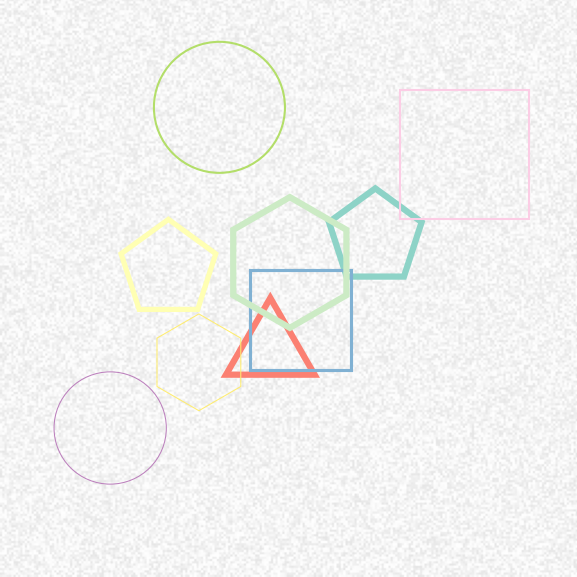[{"shape": "pentagon", "thickness": 3, "radius": 0.42, "center": [0.65, 0.588]}, {"shape": "pentagon", "thickness": 2.5, "radius": 0.43, "center": [0.292, 0.533]}, {"shape": "triangle", "thickness": 3, "radius": 0.44, "center": [0.468, 0.395]}, {"shape": "square", "thickness": 1.5, "radius": 0.43, "center": [0.52, 0.445]}, {"shape": "circle", "thickness": 1, "radius": 0.57, "center": [0.38, 0.813]}, {"shape": "square", "thickness": 1, "radius": 0.56, "center": [0.805, 0.732]}, {"shape": "circle", "thickness": 0.5, "radius": 0.49, "center": [0.191, 0.258]}, {"shape": "hexagon", "thickness": 3, "radius": 0.57, "center": [0.502, 0.545]}, {"shape": "hexagon", "thickness": 0.5, "radius": 0.42, "center": [0.344, 0.372]}]